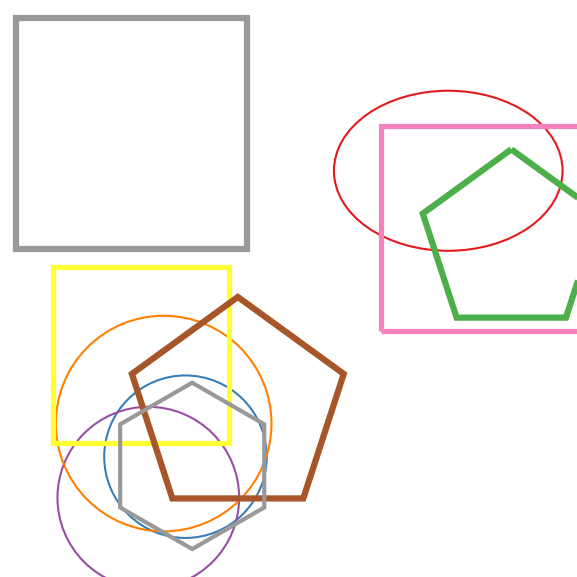[{"shape": "oval", "thickness": 1, "radius": 0.99, "center": [0.776, 0.703]}, {"shape": "circle", "thickness": 1, "radius": 0.7, "center": [0.321, 0.208]}, {"shape": "pentagon", "thickness": 3, "radius": 0.81, "center": [0.885, 0.579]}, {"shape": "circle", "thickness": 1, "radius": 0.79, "center": [0.257, 0.137]}, {"shape": "circle", "thickness": 1, "radius": 0.93, "center": [0.283, 0.266]}, {"shape": "square", "thickness": 2.5, "radius": 0.76, "center": [0.245, 0.384]}, {"shape": "pentagon", "thickness": 3, "radius": 0.96, "center": [0.412, 0.292]}, {"shape": "square", "thickness": 2.5, "radius": 0.88, "center": [0.837, 0.603]}, {"shape": "square", "thickness": 3, "radius": 1.0, "center": [0.228, 0.768]}, {"shape": "hexagon", "thickness": 2, "radius": 0.72, "center": [0.333, 0.192]}]